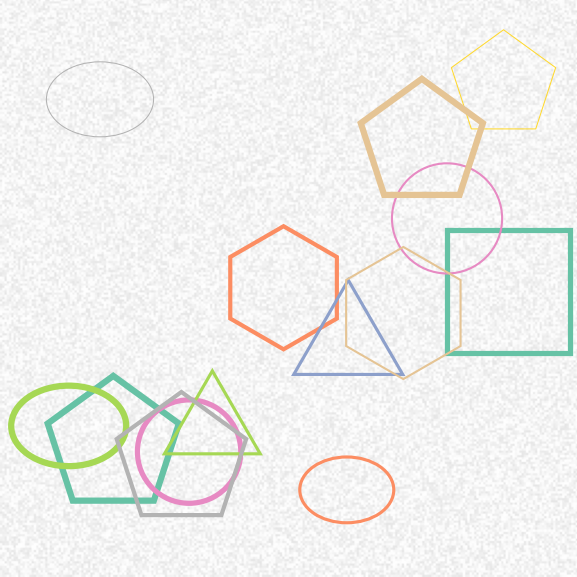[{"shape": "square", "thickness": 2.5, "radius": 0.53, "center": [0.881, 0.495]}, {"shape": "pentagon", "thickness": 3, "radius": 0.6, "center": [0.196, 0.229]}, {"shape": "hexagon", "thickness": 2, "radius": 0.53, "center": [0.491, 0.501]}, {"shape": "oval", "thickness": 1.5, "radius": 0.41, "center": [0.6, 0.151]}, {"shape": "triangle", "thickness": 1.5, "radius": 0.54, "center": [0.603, 0.405]}, {"shape": "circle", "thickness": 1, "radius": 0.48, "center": [0.774, 0.621]}, {"shape": "circle", "thickness": 2.5, "radius": 0.45, "center": [0.327, 0.217]}, {"shape": "oval", "thickness": 3, "radius": 0.5, "center": [0.119, 0.262]}, {"shape": "triangle", "thickness": 1.5, "radius": 0.48, "center": [0.368, 0.261]}, {"shape": "pentagon", "thickness": 0.5, "radius": 0.47, "center": [0.872, 0.853]}, {"shape": "pentagon", "thickness": 3, "radius": 0.56, "center": [0.73, 0.752]}, {"shape": "hexagon", "thickness": 1, "radius": 0.57, "center": [0.698, 0.457]}, {"shape": "pentagon", "thickness": 2, "radius": 0.59, "center": [0.314, 0.203]}, {"shape": "oval", "thickness": 0.5, "radius": 0.46, "center": [0.173, 0.827]}]